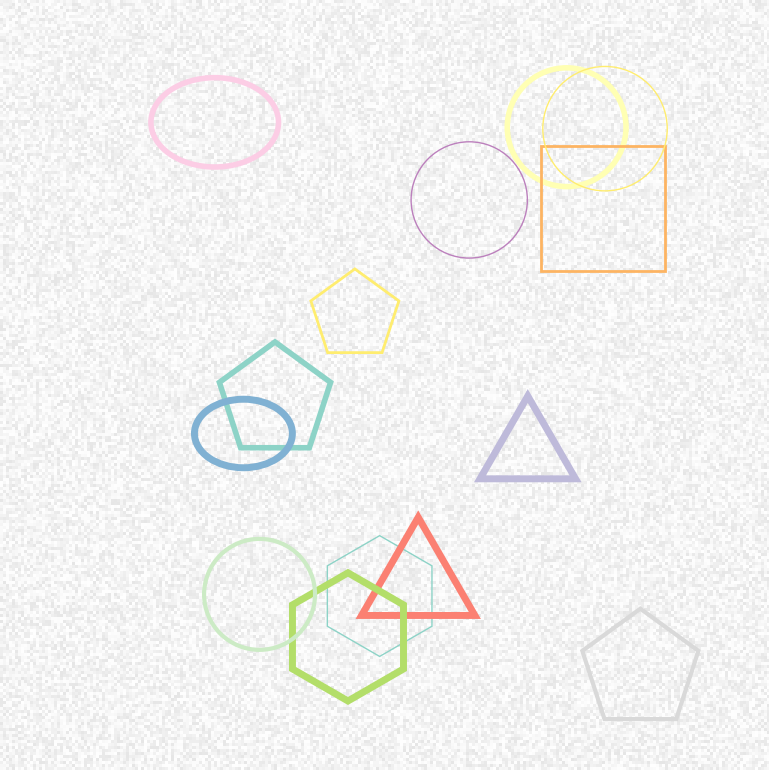[{"shape": "pentagon", "thickness": 2, "radius": 0.38, "center": [0.357, 0.48]}, {"shape": "hexagon", "thickness": 0.5, "radius": 0.39, "center": [0.493, 0.226]}, {"shape": "circle", "thickness": 2, "radius": 0.39, "center": [0.736, 0.835]}, {"shape": "triangle", "thickness": 2.5, "radius": 0.36, "center": [0.685, 0.414]}, {"shape": "triangle", "thickness": 2.5, "radius": 0.42, "center": [0.543, 0.243]}, {"shape": "oval", "thickness": 2.5, "radius": 0.32, "center": [0.316, 0.437]}, {"shape": "square", "thickness": 1, "radius": 0.4, "center": [0.783, 0.729]}, {"shape": "hexagon", "thickness": 2.5, "radius": 0.42, "center": [0.452, 0.173]}, {"shape": "oval", "thickness": 2, "radius": 0.41, "center": [0.279, 0.841]}, {"shape": "pentagon", "thickness": 1.5, "radius": 0.4, "center": [0.832, 0.13]}, {"shape": "circle", "thickness": 0.5, "radius": 0.38, "center": [0.609, 0.74]}, {"shape": "circle", "thickness": 1.5, "radius": 0.36, "center": [0.337, 0.228]}, {"shape": "circle", "thickness": 0.5, "radius": 0.4, "center": [0.786, 0.833]}, {"shape": "pentagon", "thickness": 1, "radius": 0.3, "center": [0.461, 0.591]}]